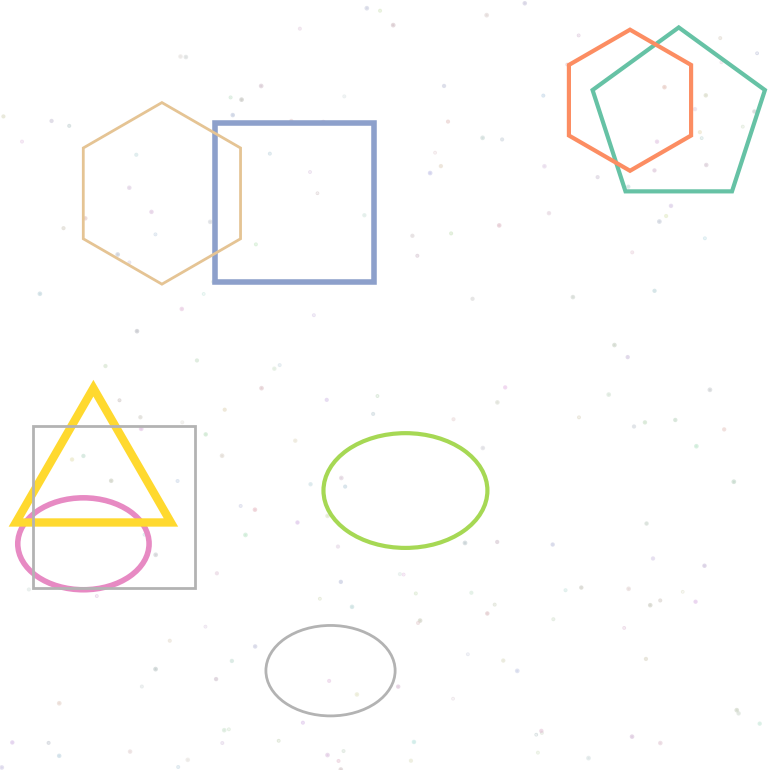[{"shape": "pentagon", "thickness": 1.5, "radius": 0.59, "center": [0.881, 0.847]}, {"shape": "hexagon", "thickness": 1.5, "radius": 0.46, "center": [0.818, 0.87]}, {"shape": "square", "thickness": 2, "radius": 0.52, "center": [0.383, 0.737]}, {"shape": "oval", "thickness": 2, "radius": 0.43, "center": [0.108, 0.294]}, {"shape": "oval", "thickness": 1.5, "radius": 0.53, "center": [0.527, 0.363]}, {"shape": "triangle", "thickness": 3, "radius": 0.58, "center": [0.121, 0.38]}, {"shape": "hexagon", "thickness": 1, "radius": 0.59, "center": [0.21, 0.749]}, {"shape": "square", "thickness": 1, "radius": 0.53, "center": [0.148, 0.341]}, {"shape": "oval", "thickness": 1, "radius": 0.42, "center": [0.429, 0.129]}]